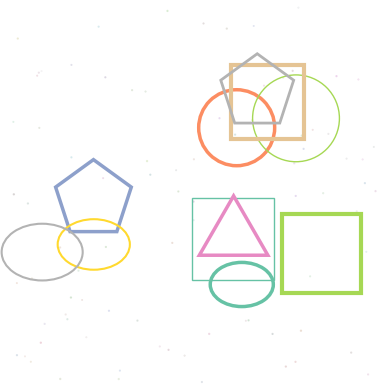[{"shape": "oval", "thickness": 2.5, "radius": 0.41, "center": [0.628, 0.261]}, {"shape": "square", "thickness": 1, "radius": 0.53, "center": [0.605, 0.38]}, {"shape": "circle", "thickness": 2.5, "radius": 0.49, "center": [0.615, 0.668]}, {"shape": "pentagon", "thickness": 2.5, "radius": 0.52, "center": [0.243, 0.482]}, {"shape": "triangle", "thickness": 2.5, "radius": 0.51, "center": [0.607, 0.388]}, {"shape": "square", "thickness": 3, "radius": 0.51, "center": [0.836, 0.341]}, {"shape": "circle", "thickness": 1, "radius": 0.56, "center": [0.769, 0.693]}, {"shape": "oval", "thickness": 1.5, "radius": 0.47, "center": [0.244, 0.365]}, {"shape": "square", "thickness": 3, "radius": 0.48, "center": [0.694, 0.735]}, {"shape": "pentagon", "thickness": 2, "radius": 0.5, "center": [0.668, 0.761]}, {"shape": "oval", "thickness": 1.5, "radius": 0.53, "center": [0.11, 0.345]}]